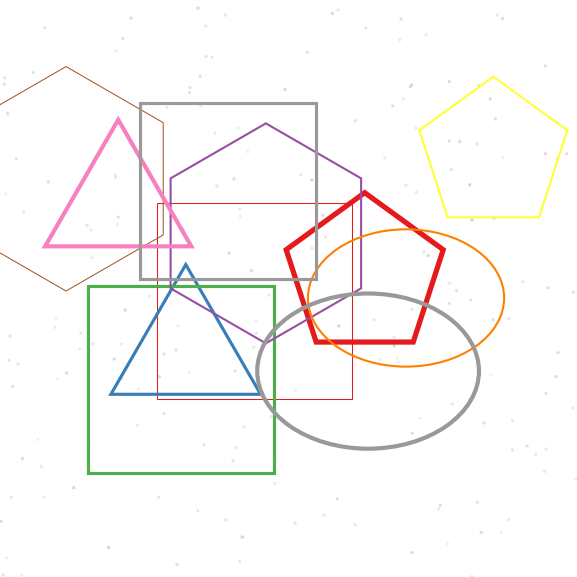[{"shape": "pentagon", "thickness": 2.5, "radius": 0.71, "center": [0.632, 0.523]}, {"shape": "square", "thickness": 0.5, "radius": 0.85, "center": [0.44, 0.478]}, {"shape": "triangle", "thickness": 1.5, "radius": 0.75, "center": [0.322, 0.391]}, {"shape": "square", "thickness": 1.5, "radius": 0.81, "center": [0.314, 0.341]}, {"shape": "hexagon", "thickness": 1, "radius": 0.95, "center": [0.46, 0.595]}, {"shape": "oval", "thickness": 1, "radius": 0.85, "center": [0.703, 0.483]}, {"shape": "pentagon", "thickness": 1, "radius": 0.67, "center": [0.854, 0.732]}, {"shape": "hexagon", "thickness": 0.5, "radius": 0.97, "center": [0.114, 0.69]}, {"shape": "triangle", "thickness": 2, "radius": 0.73, "center": [0.205, 0.646]}, {"shape": "oval", "thickness": 2, "radius": 0.96, "center": [0.637, 0.357]}, {"shape": "square", "thickness": 1.5, "radius": 0.76, "center": [0.395, 0.668]}]